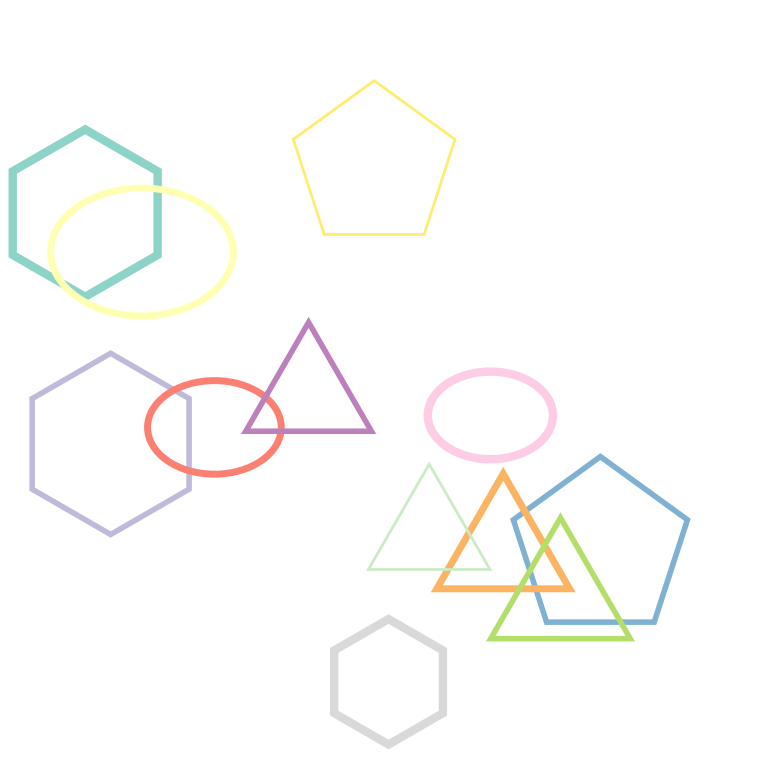[{"shape": "hexagon", "thickness": 3, "radius": 0.54, "center": [0.111, 0.723]}, {"shape": "oval", "thickness": 2.5, "radius": 0.59, "center": [0.184, 0.673]}, {"shape": "hexagon", "thickness": 2, "radius": 0.59, "center": [0.144, 0.424]}, {"shape": "oval", "thickness": 2.5, "radius": 0.43, "center": [0.278, 0.445]}, {"shape": "pentagon", "thickness": 2, "radius": 0.59, "center": [0.78, 0.288]}, {"shape": "triangle", "thickness": 2.5, "radius": 0.5, "center": [0.653, 0.285]}, {"shape": "triangle", "thickness": 2, "radius": 0.52, "center": [0.728, 0.223]}, {"shape": "oval", "thickness": 3, "radius": 0.41, "center": [0.637, 0.461]}, {"shape": "hexagon", "thickness": 3, "radius": 0.41, "center": [0.505, 0.115]}, {"shape": "triangle", "thickness": 2, "radius": 0.47, "center": [0.401, 0.487]}, {"shape": "triangle", "thickness": 1, "radius": 0.46, "center": [0.557, 0.306]}, {"shape": "pentagon", "thickness": 1, "radius": 0.55, "center": [0.486, 0.785]}]